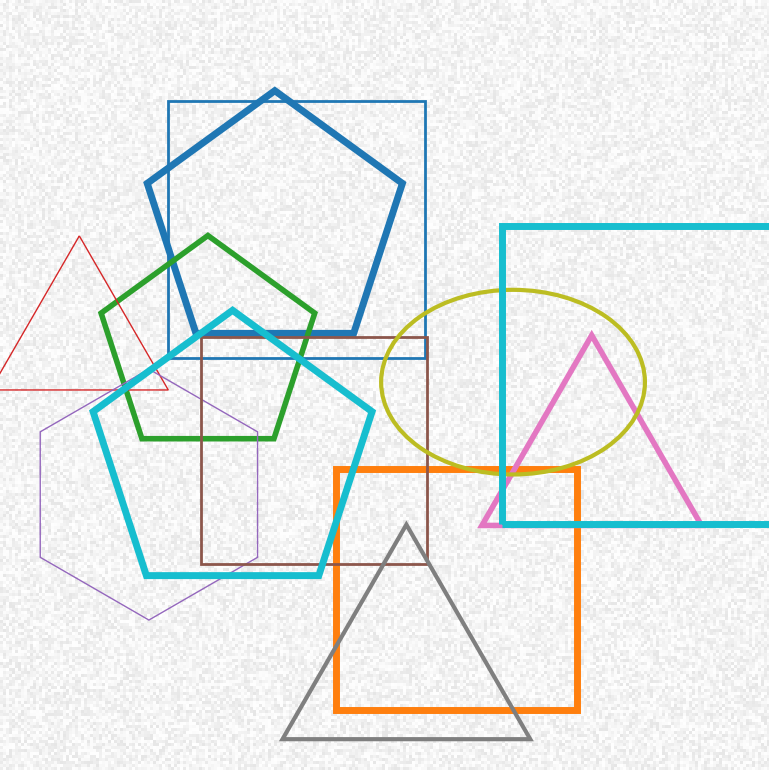[{"shape": "pentagon", "thickness": 2.5, "radius": 0.87, "center": [0.357, 0.708]}, {"shape": "square", "thickness": 1, "radius": 0.83, "center": [0.385, 0.702]}, {"shape": "square", "thickness": 2.5, "radius": 0.78, "center": [0.593, 0.235]}, {"shape": "pentagon", "thickness": 2, "radius": 0.73, "center": [0.27, 0.548]}, {"shape": "triangle", "thickness": 0.5, "radius": 0.67, "center": [0.103, 0.56]}, {"shape": "hexagon", "thickness": 0.5, "radius": 0.81, "center": [0.193, 0.358]}, {"shape": "square", "thickness": 1, "radius": 0.74, "center": [0.408, 0.415]}, {"shape": "triangle", "thickness": 2, "radius": 0.82, "center": [0.768, 0.4]}, {"shape": "triangle", "thickness": 1.5, "radius": 0.93, "center": [0.528, 0.133]}, {"shape": "oval", "thickness": 1.5, "radius": 0.86, "center": [0.666, 0.504]}, {"shape": "pentagon", "thickness": 2.5, "radius": 0.95, "center": [0.302, 0.407]}, {"shape": "square", "thickness": 2.5, "radius": 0.97, "center": [0.846, 0.513]}]